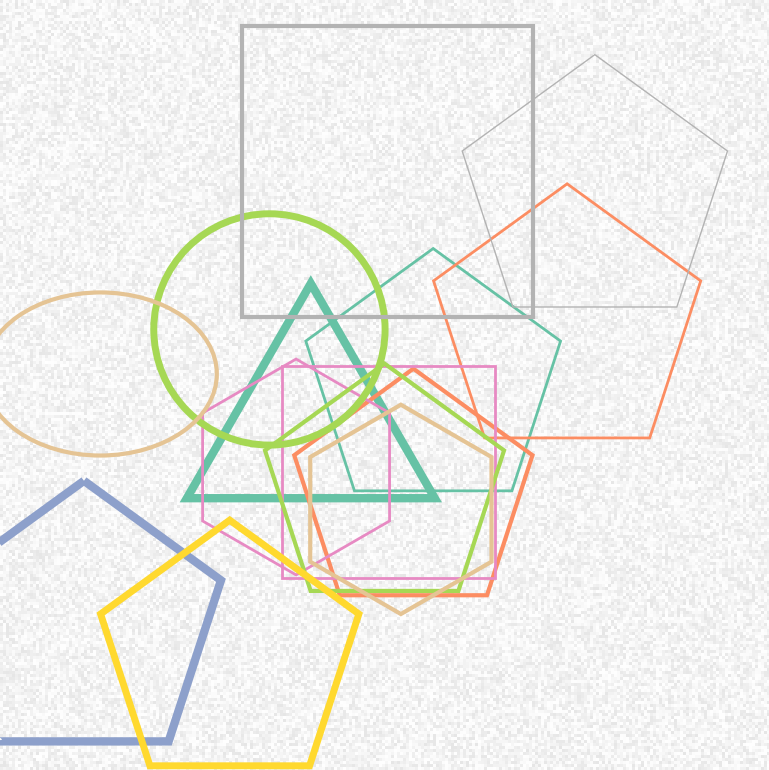[{"shape": "pentagon", "thickness": 1, "radius": 0.87, "center": [0.563, 0.503]}, {"shape": "triangle", "thickness": 3, "radius": 0.93, "center": [0.404, 0.446]}, {"shape": "pentagon", "thickness": 1.5, "radius": 0.81, "center": [0.537, 0.359]}, {"shape": "pentagon", "thickness": 1, "radius": 0.91, "center": [0.737, 0.579]}, {"shape": "pentagon", "thickness": 3, "radius": 0.94, "center": [0.109, 0.189]}, {"shape": "hexagon", "thickness": 1, "radius": 0.7, "center": [0.385, 0.394]}, {"shape": "square", "thickness": 1, "radius": 0.69, "center": [0.504, 0.387]}, {"shape": "circle", "thickness": 2.5, "radius": 0.75, "center": [0.35, 0.572]}, {"shape": "pentagon", "thickness": 1.5, "radius": 0.82, "center": [0.499, 0.365]}, {"shape": "pentagon", "thickness": 2.5, "radius": 0.88, "center": [0.298, 0.148]}, {"shape": "oval", "thickness": 1.5, "radius": 0.76, "center": [0.13, 0.514]}, {"shape": "hexagon", "thickness": 1.5, "radius": 0.68, "center": [0.521, 0.338]}, {"shape": "square", "thickness": 1.5, "radius": 0.95, "center": [0.503, 0.778]}, {"shape": "pentagon", "thickness": 0.5, "radius": 0.91, "center": [0.773, 0.748]}]